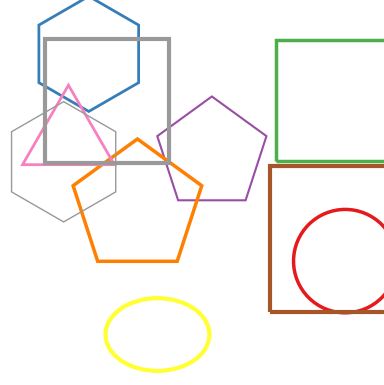[{"shape": "circle", "thickness": 2.5, "radius": 0.67, "center": [0.897, 0.322]}, {"shape": "hexagon", "thickness": 2, "radius": 0.75, "center": [0.231, 0.86]}, {"shape": "square", "thickness": 2.5, "radius": 0.79, "center": [0.875, 0.739]}, {"shape": "pentagon", "thickness": 1.5, "radius": 0.75, "center": [0.55, 0.6]}, {"shape": "pentagon", "thickness": 2.5, "radius": 0.88, "center": [0.357, 0.463]}, {"shape": "oval", "thickness": 3, "radius": 0.67, "center": [0.409, 0.131]}, {"shape": "square", "thickness": 3, "radius": 0.95, "center": [0.89, 0.38]}, {"shape": "triangle", "thickness": 2, "radius": 0.69, "center": [0.178, 0.641]}, {"shape": "hexagon", "thickness": 1, "radius": 0.78, "center": [0.165, 0.58]}, {"shape": "square", "thickness": 3, "radius": 0.81, "center": [0.277, 0.736]}]